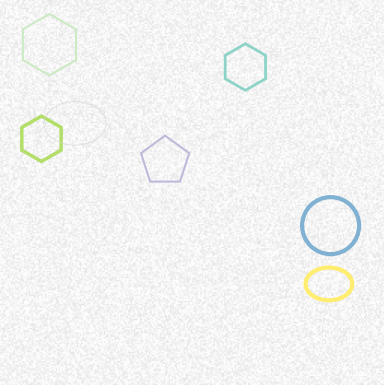[{"shape": "hexagon", "thickness": 2, "radius": 0.3, "center": [0.637, 0.826]}, {"shape": "pentagon", "thickness": 1.5, "radius": 0.33, "center": [0.429, 0.582]}, {"shape": "circle", "thickness": 3, "radius": 0.37, "center": [0.859, 0.414]}, {"shape": "hexagon", "thickness": 2.5, "radius": 0.29, "center": [0.108, 0.64]}, {"shape": "oval", "thickness": 0.5, "radius": 0.4, "center": [0.195, 0.679]}, {"shape": "hexagon", "thickness": 1.5, "radius": 0.4, "center": [0.129, 0.884]}, {"shape": "oval", "thickness": 3, "radius": 0.3, "center": [0.854, 0.263]}]